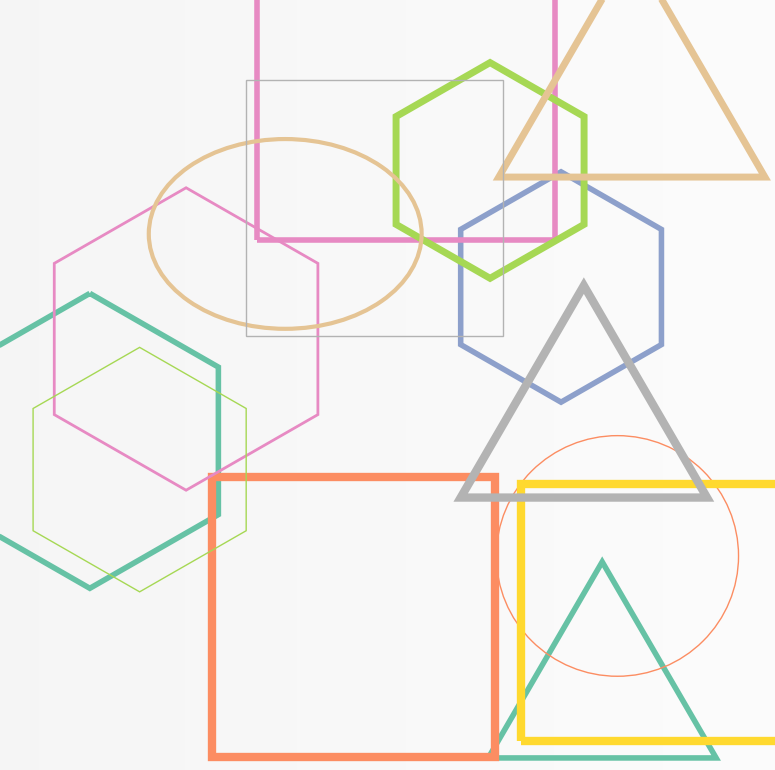[{"shape": "hexagon", "thickness": 2, "radius": 0.96, "center": [0.116, 0.427]}, {"shape": "triangle", "thickness": 2, "radius": 0.85, "center": [0.777, 0.101]}, {"shape": "square", "thickness": 3, "radius": 0.91, "center": [0.456, 0.199]}, {"shape": "circle", "thickness": 0.5, "radius": 0.78, "center": [0.797, 0.278]}, {"shape": "hexagon", "thickness": 2, "radius": 0.75, "center": [0.724, 0.627]}, {"shape": "square", "thickness": 2, "radius": 0.96, "center": [0.524, 0.88]}, {"shape": "hexagon", "thickness": 1, "radius": 0.98, "center": [0.24, 0.56]}, {"shape": "hexagon", "thickness": 2.5, "radius": 0.7, "center": [0.632, 0.779]}, {"shape": "hexagon", "thickness": 0.5, "radius": 0.79, "center": [0.18, 0.39]}, {"shape": "square", "thickness": 3, "radius": 0.83, "center": [0.839, 0.204]}, {"shape": "oval", "thickness": 1.5, "radius": 0.88, "center": [0.368, 0.696]}, {"shape": "triangle", "thickness": 2.5, "radius": 0.99, "center": [0.815, 0.869]}, {"shape": "triangle", "thickness": 3, "radius": 0.92, "center": [0.753, 0.446]}, {"shape": "square", "thickness": 0.5, "radius": 0.83, "center": [0.484, 0.73]}]